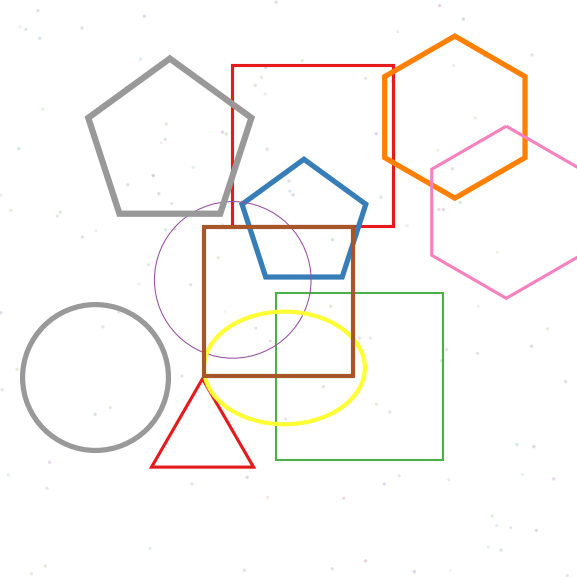[{"shape": "square", "thickness": 1.5, "radius": 0.7, "center": [0.541, 0.747]}, {"shape": "triangle", "thickness": 1.5, "radius": 0.51, "center": [0.351, 0.241]}, {"shape": "pentagon", "thickness": 2.5, "radius": 0.56, "center": [0.526, 0.611]}, {"shape": "square", "thickness": 1, "radius": 0.73, "center": [0.622, 0.347]}, {"shape": "circle", "thickness": 0.5, "radius": 0.68, "center": [0.403, 0.514]}, {"shape": "hexagon", "thickness": 2.5, "radius": 0.7, "center": [0.788, 0.796]}, {"shape": "oval", "thickness": 2, "radius": 0.7, "center": [0.493, 0.362]}, {"shape": "square", "thickness": 2, "radius": 0.64, "center": [0.482, 0.477]}, {"shape": "hexagon", "thickness": 1.5, "radius": 0.75, "center": [0.877, 0.632]}, {"shape": "circle", "thickness": 2.5, "radius": 0.63, "center": [0.165, 0.345]}, {"shape": "pentagon", "thickness": 3, "radius": 0.74, "center": [0.294, 0.749]}]